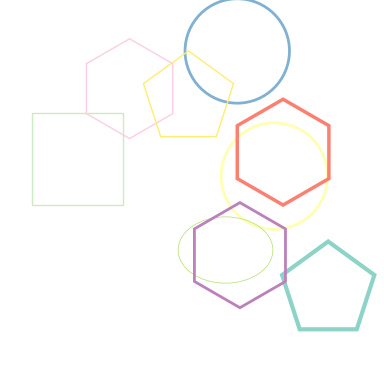[{"shape": "pentagon", "thickness": 3, "radius": 0.63, "center": [0.853, 0.247]}, {"shape": "circle", "thickness": 2, "radius": 0.69, "center": [0.713, 0.543]}, {"shape": "hexagon", "thickness": 2.5, "radius": 0.69, "center": [0.735, 0.605]}, {"shape": "circle", "thickness": 2, "radius": 0.68, "center": [0.616, 0.868]}, {"shape": "oval", "thickness": 0.5, "radius": 0.62, "center": [0.586, 0.351]}, {"shape": "hexagon", "thickness": 1, "radius": 0.65, "center": [0.337, 0.77]}, {"shape": "hexagon", "thickness": 2, "radius": 0.68, "center": [0.623, 0.337]}, {"shape": "square", "thickness": 1, "radius": 0.59, "center": [0.201, 0.587]}, {"shape": "pentagon", "thickness": 1, "radius": 0.61, "center": [0.49, 0.745]}]